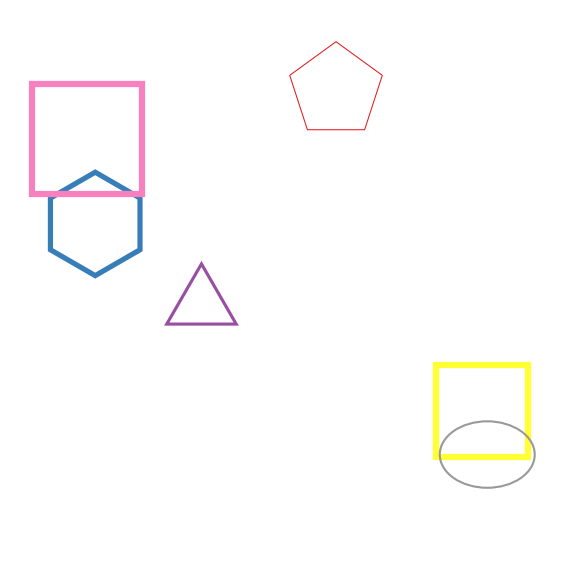[{"shape": "pentagon", "thickness": 0.5, "radius": 0.42, "center": [0.582, 0.843]}, {"shape": "hexagon", "thickness": 2.5, "radius": 0.45, "center": [0.165, 0.611]}, {"shape": "triangle", "thickness": 1.5, "radius": 0.35, "center": [0.349, 0.473]}, {"shape": "square", "thickness": 3, "radius": 0.4, "center": [0.834, 0.288]}, {"shape": "square", "thickness": 3, "radius": 0.48, "center": [0.151, 0.758]}, {"shape": "oval", "thickness": 1, "radius": 0.41, "center": [0.844, 0.212]}]